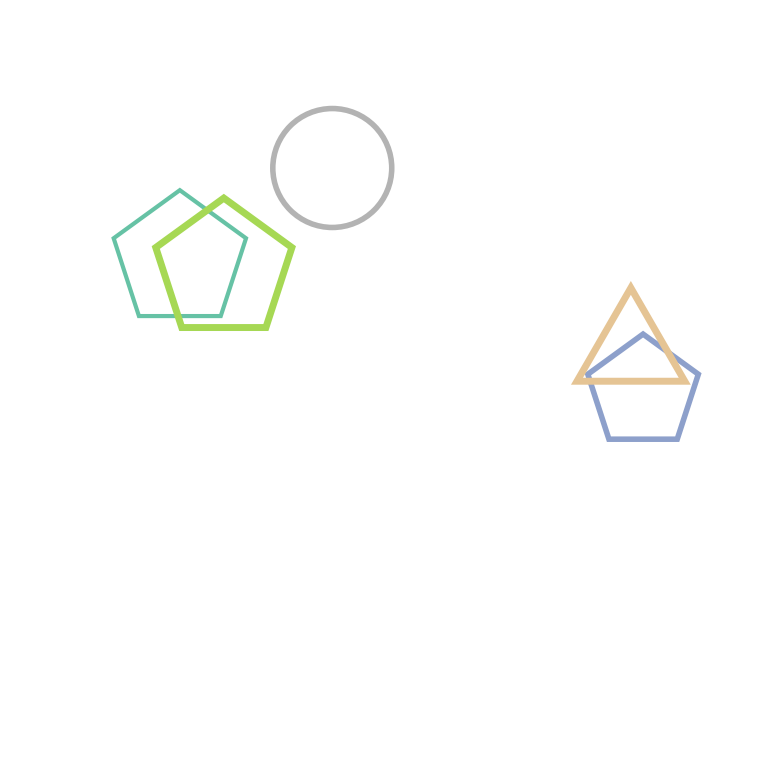[{"shape": "pentagon", "thickness": 1.5, "radius": 0.45, "center": [0.234, 0.663]}, {"shape": "pentagon", "thickness": 2, "radius": 0.38, "center": [0.835, 0.491]}, {"shape": "pentagon", "thickness": 2.5, "radius": 0.46, "center": [0.291, 0.65]}, {"shape": "triangle", "thickness": 2.5, "radius": 0.4, "center": [0.819, 0.545]}, {"shape": "circle", "thickness": 2, "radius": 0.39, "center": [0.432, 0.782]}]